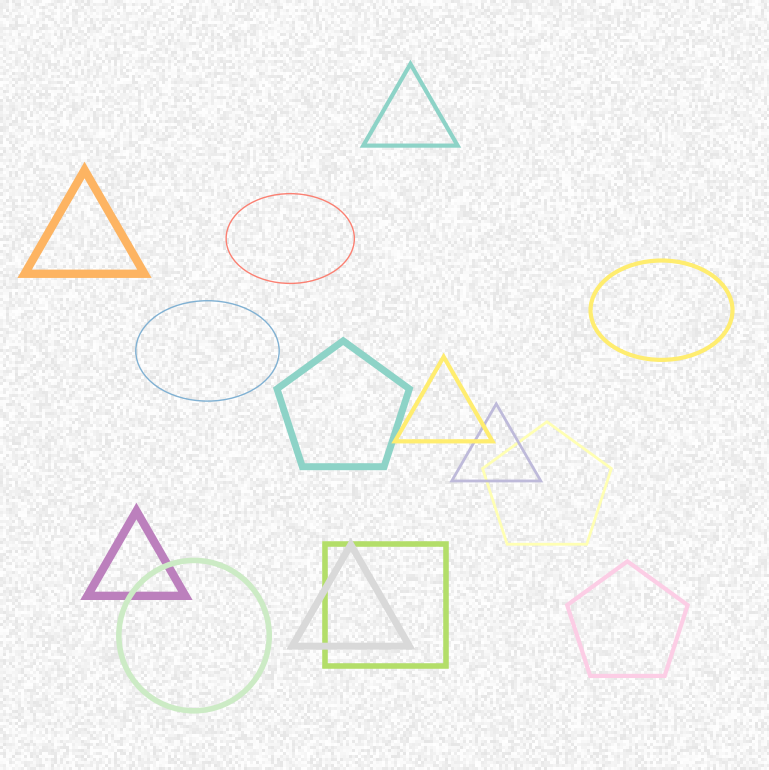[{"shape": "triangle", "thickness": 1.5, "radius": 0.35, "center": [0.533, 0.846]}, {"shape": "pentagon", "thickness": 2.5, "radius": 0.45, "center": [0.446, 0.467]}, {"shape": "pentagon", "thickness": 1, "radius": 0.44, "center": [0.71, 0.364]}, {"shape": "triangle", "thickness": 1, "radius": 0.33, "center": [0.644, 0.409]}, {"shape": "oval", "thickness": 0.5, "radius": 0.42, "center": [0.377, 0.69]}, {"shape": "oval", "thickness": 0.5, "radius": 0.47, "center": [0.269, 0.544]}, {"shape": "triangle", "thickness": 3, "radius": 0.45, "center": [0.11, 0.689]}, {"shape": "square", "thickness": 2, "radius": 0.39, "center": [0.501, 0.214]}, {"shape": "pentagon", "thickness": 1.5, "radius": 0.41, "center": [0.815, 0.189]}, {"shape": "triangle", "thickness": 2.5, "radius": 0.44, "center": [0.456, 0.205]}, {"shape": "triangle", "thickness": 3, "radius": 0.37, "center": [0.177, 0.263]}, {"shape": "circle", "thickness": 2, "radius": 0.49, "center": [0.252, 0.175]}, {"shape": "triangle", "thickness": 1.5, "radius": 0.37, "center": [0.576, 0.463]}, {"shape": "oval", "thickness": 1.5, "radius": 0.46, "center": [0.859, 0.597]}]